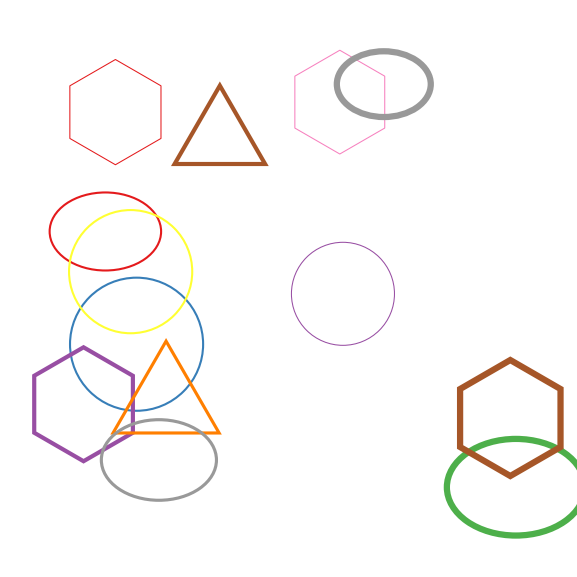[{"shape": "hexagon", "thickness": 0.5, "radius": 0.46, "center": [0.2, 0.805]}, {"shape": "oval", "thickness": 1, "radius": 0.48, "center": [0.182, 0.598]}, {"shape": "circle", "thickness": 1, "radius": 0.58, "center": [0.236, 0.403]}, {"shape": "oval", "thickness": 3, "radius": 0.6, "center": [0.893, 0.155]}, {"shape": "circle", "thickness": 0.5, "radius": 0.45, "center": [0.594, 0.49]}, {"shape": "hexagon", "thickness": 2, "radius": 0.49, "center": [0.145, 0.299]}, {"shape": "triangle", "thickness": 1.5, "radius": 0.53, "center": [0.288, 0.302]}, {"shape": "circle", "thickness": 1, "radius": 0.53, "center": [0.226, 0.529]}, {"shape": "triangle", "thickness": 2, "radius": 0.45, "center": [0.381, 0.76]}, {"shape": "hexagon", "thickness": 3, "radius": 0.5, "center": [0.884, 0.275]}, {"shape": "hexagon", "thickness": 0.5, "radius": 0.45, "center": [0.588, 0.822]}, {"shape": "oval", "thickness": 3, "radius": 0.41, "center": [0.665, 0.853]}, {"shape": "oval", "thickness": 1.5, "radius": 0.5, "center": [0.275, 0.203]}]